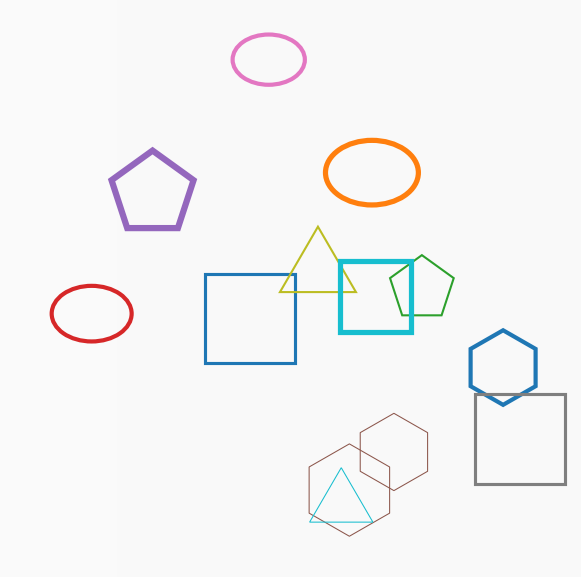[{"shape": "square", "thickness": 1.5, "radius": 0.38, "center": [0.43, 0.448]}, {"shape": "hexagon", "thickness": 2, "radius": 0.32, "center": [0.866, 0.363]}, {"shape": "oval", "thickness": 2.5, "radius": 0.4, "center": [0.64, 0.7]}, {"shape": "pentagon", "thickness": 1, "radius": 0.29, "center": [0.726, 0.5]}, {"shape": "oval", "thickness": 2, "radius": 0.34, "center": [0.158, 0.456]}, {"shape": "pentagon", "thickness": 3, "radius": 0.37, "center": [0.262, 0.664]}, {"shape": "hexagon", "thickness": 0.5, "radius": 0.33, "center": [0.678, 0.217]}, {"shape": "hexagon", "thickness": 0.5, "radius": 0.4, "center": [0.601, 0.151]}, {"shape": "oval", "thickness": 2, "radius": 0.31, "center": [0.462, 0.896]}, {"shape": "square", "thickness": 1.5, "radius": 0.39, "center": [0.894, 0.239]}, {"shape": "triangle", "thickness": 1, "radius": 0.38, "center": [0.547, 0.531]}, {"shape": "square", "thickness": 2.5, "radius": 0.31, "center": [0.646, 0.486]}, {"shape": "triangle", "thickness": 0.5, "radius": 0.31, "center": [0.587, 0.126]}]